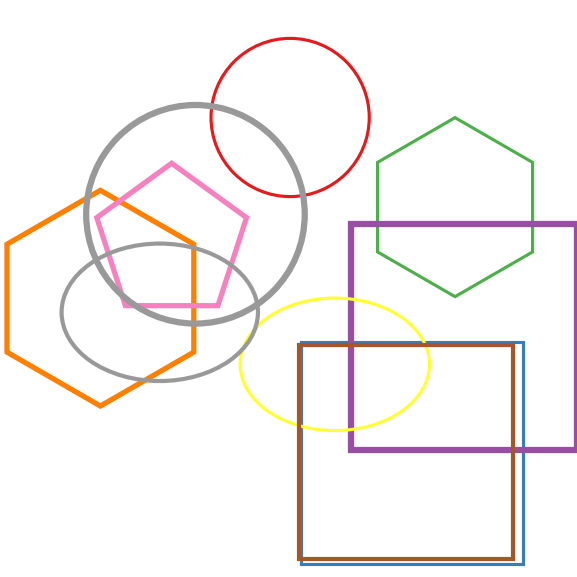[{"shape": "circle", "thickness": 1.5, "radius": 0.68, "center": [0.502, 0.796]}, {"shape": "square", "thickness": 1.5, "radius": 0.96, "center": [0.713, 0.215]}, {"shape": "hexagon", "thickness": 1.5, "radius": 0.78, "center": [0.788, 0.64]}, {"shape": "square", "thickness": 3, "radius": 0.98, "center": [0.803, 0.416]}, {"shape": "hexagon", "thickness": 2.5, "radius": 0.93, "center": [0.174, 0.483]}, {"shape": "oval", "thickness": 1.5, "radius": 0.82, "center": [0.58, 0.368]}, {"shape": "square", "thickness": 2, "radius": 0.93, "center": [0.702, 0.216]}, {"shape": "pentagon", "thickness": 2.5, "radius": 0.68, "center": [0.297, 0.58]}, {"shape": "circle", "thickness": 3, "radius": 0.95, "center": [0.338, 0.628]}, {"shape": "oval", "thickness": 2, "radius": 0.85, "center": [0.277, 0.458]}]